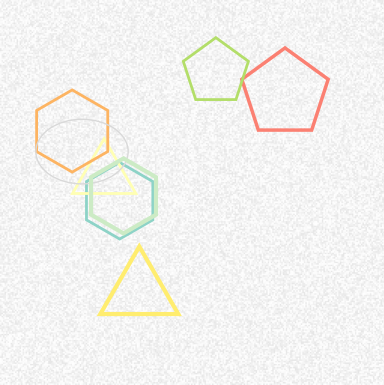[{"shape": "hexagon", "thickness": 2, "radius": 0.5, "center": [0.311, 0.479]}, {"shape": "triangle", "thickness": 2, "radius": 0.48, "center": [0.271, 0.545]}, {"shape": "pentagon", "thickness": 2.5, "radius": 0.59, "center": [0.74, 0.758]}, {"shape": "hexagon", "thickness": 2, "radius": 0.53, "center": [0.187, 0.66]}, {"shape": "pentagon", "thickness": 2, "radius": 0.44, "center": [0.561, 0.813]}, {"shape": "oval", "thickness": 1, "radius": 0.6, "center": [0.213, 0.606]}, {"shape": "hexagon", "thickness": 3, "radius": 0.49, "center": [0.321, 0.491]}, {"shape": "triangle", "thickness": 3, "radius": 0.58, "center": [0.362, 0.243]}]